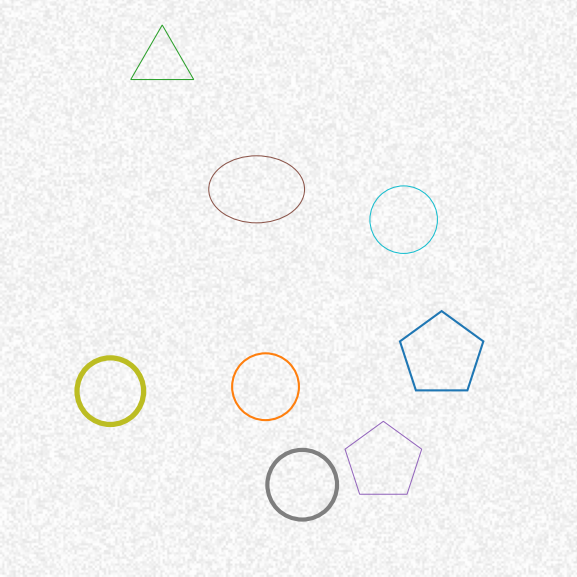[{"shape": "pentagon", "thickness": 1, "radius": 0.38, "center": [0.765, 0.385]}, {"shape": "circle", "thickness": 1, "radius": 0.29, "center": [0.46, 0.329]}, {"shape": "triangle", "thickness": 0.5, "radius": 0.31, "center": [0.281, 0.893]}, {"shape": "pentagon", "thickness": 0.5, "radius": 0.35, "center": [0.664, 0.2]}, {"shape": "oval", "thickness": 0.5, "radius": 0.41, "center": [0.444, 0.671]}, {"shape": "circle", "thickness": 2, "radius": 0.3, "center": [0.523, 0.16]}, {"shape": "circle", "thickness": 2.5, "radius": 0.29, "center": [0.191, 0.322]}, {"shape": "circle", "thickness": 0.5, "radius": 0.29, "center": [0.699, 0.619]}]